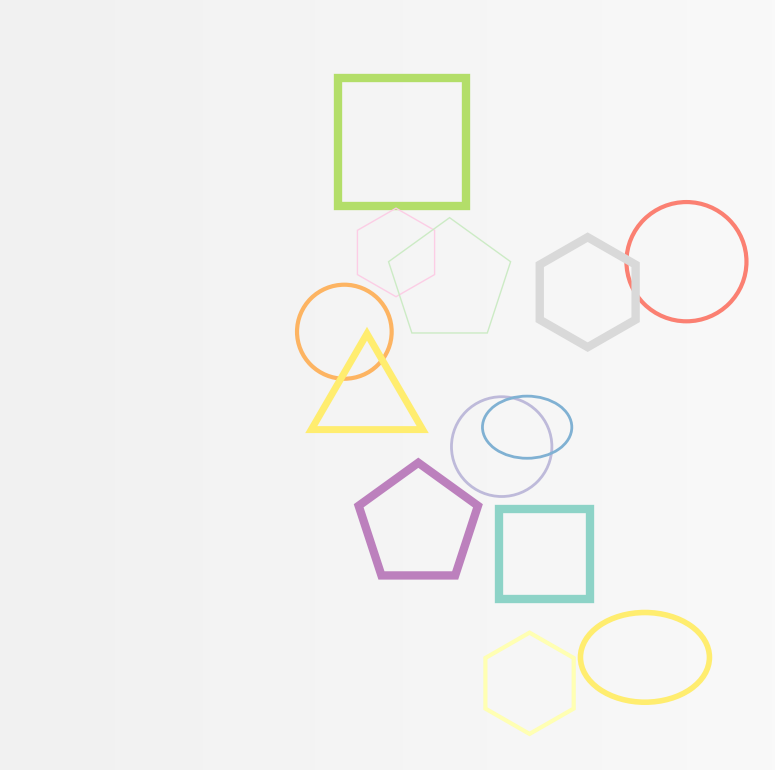[{"shape": "square", "thickness": 3, "radius": 0.29, "center": [0.703, 0.281]}, {"shape": "hexagon", "thickness": 1.5, "radius": 0.33, "center": [0.683, 0.113]}, {"shape": "circle", "thickness": 1, "radius": 0.32, "center": [0.647, 0.42]}, {"shape": "circle", "thickness": 1.5, "radius": 0.39, "center": [0.886, 0.66]}, {"shape": "oval", "thickness": 1, "radius": 0.29, "center": [0.68, 0.445]}, {"shape": "circle", "thickness": 1.5, "radius": 0.31, "center": [0.444, 0.569]}, {"shape": "square", "thickness": 3, "radius": 0.41, "center": [0.519, 0.816]}, {"shape": "hexagon", "thickness": 0.5, "radius": 0.29, "center": [0.511, 0.672]}, {"shape": "hexagon", "thickness": 3, "radius": 0.36, "center": [0.758, 0.621]}, {"shape": "pentagon", "thickness": 3, "radius": 0.4, "center": [0.54, 0.318]}, {"shape": "pentagon", "thickness": 0.5, "radius": 0.41, "center": [0.58, 0.635]}, {"shape": "triangle", "thickness": 2.5, "radius": 0.42, "center": [0.474, 0.484]}, {"shape": "oval", "thickness": 2, "radius": 0.42, "center": [0.832, 0.146]}]